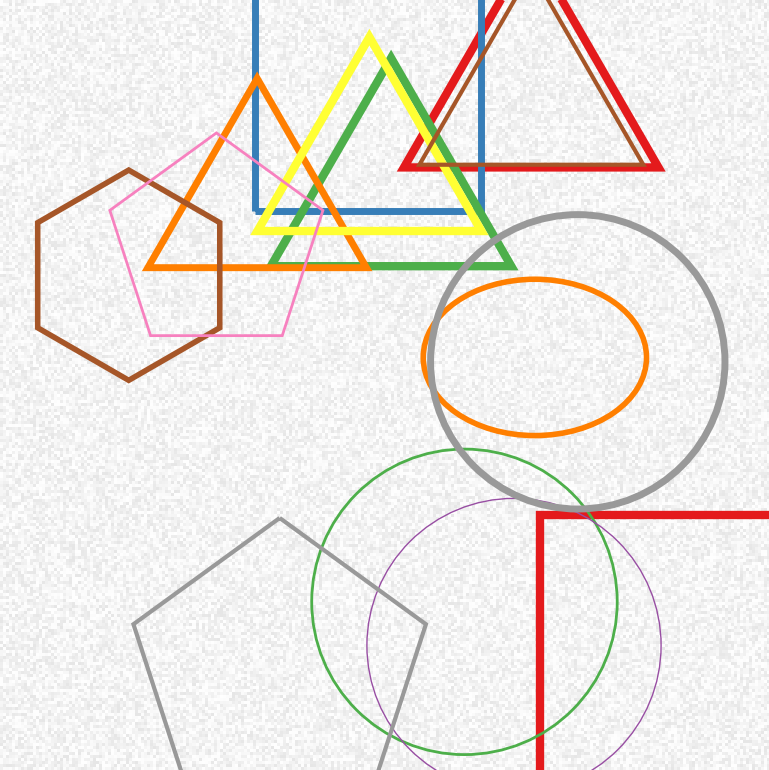[{"shape": "square", "thickness": 3, "radius": 0.83, "center": [0.868, 0.165]}, {"shape": "triangle", "thickness": 3, "radius": 0.95, "center": [0.69, 0.878]}, {"shape": "square", "thickness": 2.5, "radius": 0.73, "center": [0.478, 0.873]}, {"shape": "triangle", "thickness": 3, "radius": 0.9, "center": [0.508, 0.744]}, {"shape": "circle", "thickness": 1, "radius": 0.99, "center": [0.603, 0.218]}, {"shape": "circle", "thickness": 0.5, "radius": 0.96, "center": [0.668, 0.162]}, {"shape": "oval", "thickness": 2, "radius": 0.73, "center": [0.695, 0.536]}, {"shape": "triangle", "thickness": 2.5, "radius": 0.82, "center": [0.334, 0.734]}, {"shape": "triangle", "thickness": 3, "radius": 0.84, "center": [0.48, 0.784]}, {"shape": "triangle", "thickness": 1.5, "radius": 0.84, "center": [0.69, 0.87]}, {"shape": "hexagon", "thickness": 2, "radius": 0.68, "center": [0.167, 0.643]}, {"shape": "pentagon", "thickness": 1, "radius": 0.73, "center": [0.281, 0.682]}, {"shape": "pentagon", "thickness": 1.5, "radius": 1.0, "center": [0.363, 0.128]}, {"shape": "circle", "thickness": 2.5, "radius": 0.96, "center": [0.75, 0.53]}]